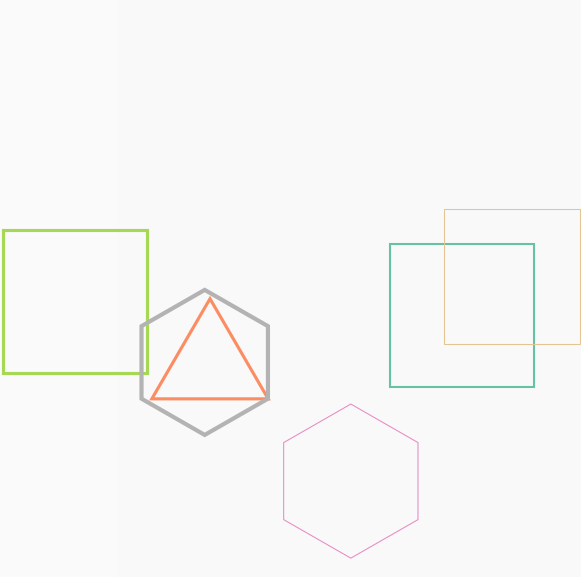[{"shape": "square", "thickness": 1, "radius": 0.62, "center": [0.794, 0.452]}, {"shape": "triangle", "thickness": 1.5, "radius": 0.58, "center": [0.361, 0.366]}, {"shape": "hexagon", "thickness": 0.5, "radius": 0.67, "center": [0.604, 0.166]}, {"shape": "square", "thickness": 1.5, "radius": 0.62, "center": [0.13, 0.477]}, {"shape": "square", "thickness": 0.5, "radius": 0.59, "center": [0.881, 0.52]}, {"shape": "hexagon", "thickness": 2, "radius": 0.63, "center": [0.352, 0.372]}]